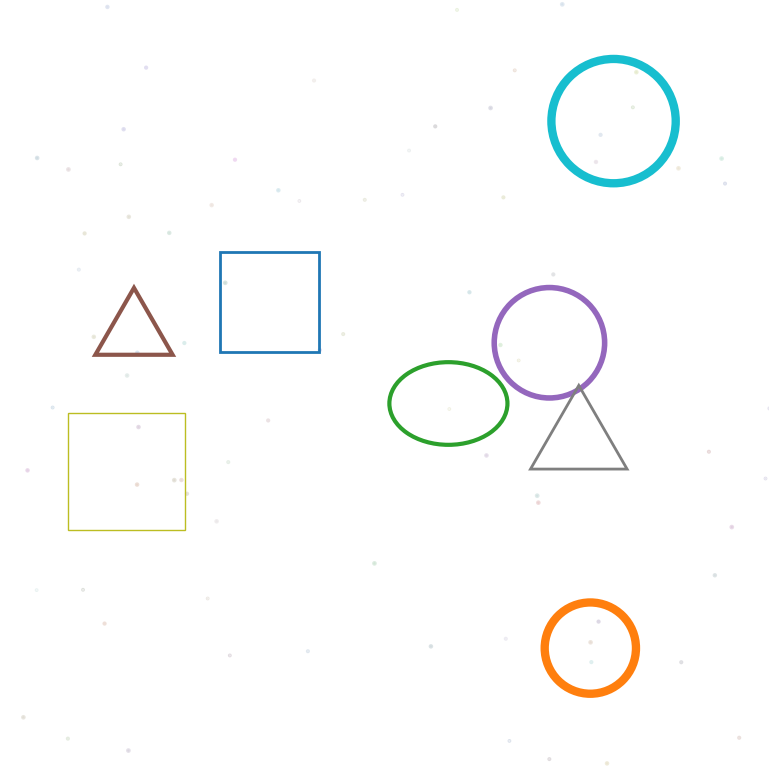[{"shape": "square", "thickness": 1, "radius": 0.32, "center": [0.35, 0.608]}, {"shape": "circle", "thickness": 3, "radius": 0.3, "center": [0.767, 0.158]}, {"shape": "oval", "thickness": 1.5, "radius": 0.38, "center": [0.582, 0.476]}, {"shape": "circle", "thickness": 2, "radius": 0.36, "center": [0.714, 0.555]}, {"shape": "triangle", "thickness": 1.5, "radius": 0.29, "center": [0.174, 0.568]}, {"shape": "triangle", "thickness": 1, "radius": 0.36, "center": [0.752, 0.427]}, {"shape": "square", "thickness": 0.5, "radius": 0.38, "center": [0.164, 0.387]}, {"shape": "circle", "thickness": 3, "radius": 0.4, "center": [0.797, 0.843]}]